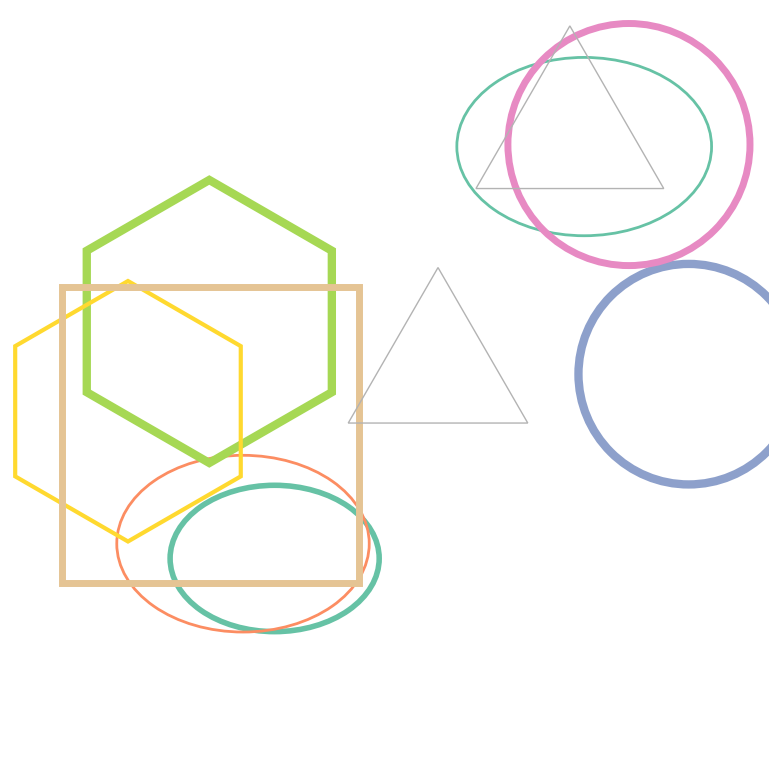[{"shape": "oval", "thickness": 1, "radius": 0.83, "center": [0.759, 0.81]}, {"shape": "oval", "thickness": 2, "radius": 0.68, "center": [0.357, 0.275]}, {"shape": "oval", "thickness": 1, "radius": 0.82, "center": [0.316, 0.294]}, {"shape": "circle", "thickness": 3, "radius": 0.72, "center": [0.894, 0.514]}, {"shape": "circle", "thickness": 2.5, "radius": 0.79, "center": [0.817, 0.812]}, {"shape": "hexagon", "thickness": 3, "radius": 0.92, "center": [0.272, 0.583]}, {"shape": "hexagon", "thickness": 1.5, "radius": 0.85, "center": [0.166, 0.466]}, {"shape": "square", "thickness": 2.5, "radius": 0.96, "center": [0.273, 0.435]}, {"shape": "triangle", "thickness": 0.5, "radius": 0.7, "center": [0.74, 0.826]}, {"shape": "triangle", "thickness": 0.5, "radius": 0.67, "center": [0.569, 0.518]}]